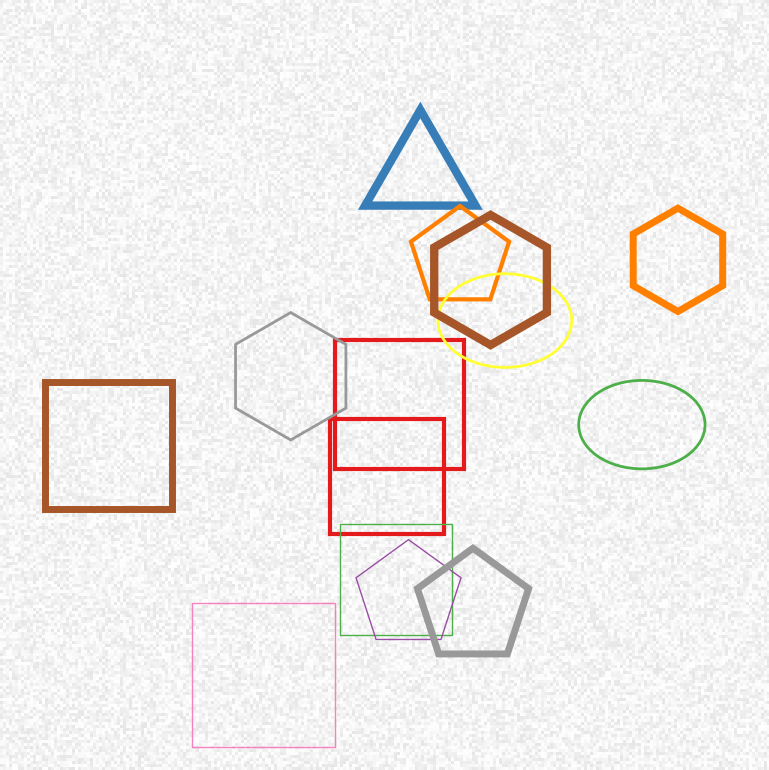[{"shape": "square", "thickness": 1.5, "radius": 0.42, "center": [0.518, 0.475]}, {"shape": "square", "thickness": 1.5, "radius": 0.37, "center": [0.503, 0.381]}, {"shape": "triangle", "thickness": 3, "radius": 0.41, "center": [0.546, 0.774]}, {"shape": "oval", "thickness": 1, "radius": 0.41, "center": [0.834, 0.449]}, {"shape": "square", "thickness": 0.5, "radius": 0.36, "center": [0.514, 0.247]}, {"shape": "pentagon", "thickness": 0.5, "radius": 0.36, "center": [0.531, 0.227]}, {"shape": "pentagon", "thickness": 1.5, "radius": 0.33, "center": [0.597, 0.665]}, {"shape": "hexagon", "thickness": 2.5, "radius": 0.34, "center": [0.88, 0.663]}, {"shape": "oval", "thickness": 1, "radius": 0.43, "center": [0.656, 0.584]}, {"shape": "hexagon", "thickness": 3, "radius": 0.42, "center": [0.637, 0.636]}, {"shape": "square", "thickness": 2.5, "radius": 0.41, "center": [0.141, 0.421]}, {"shape": "square", "thickness": 0.5, "radius": 0.47, "center": [0.342, 0.123]}, {"shape": "hexagon", "thickness": 1, "radius": 0.41, "center": [0.378, 0.511]}, {"shape": "pentagon", "thickness": 2.5, "radius": 0.38, "center": [0.614, 0.212]}]